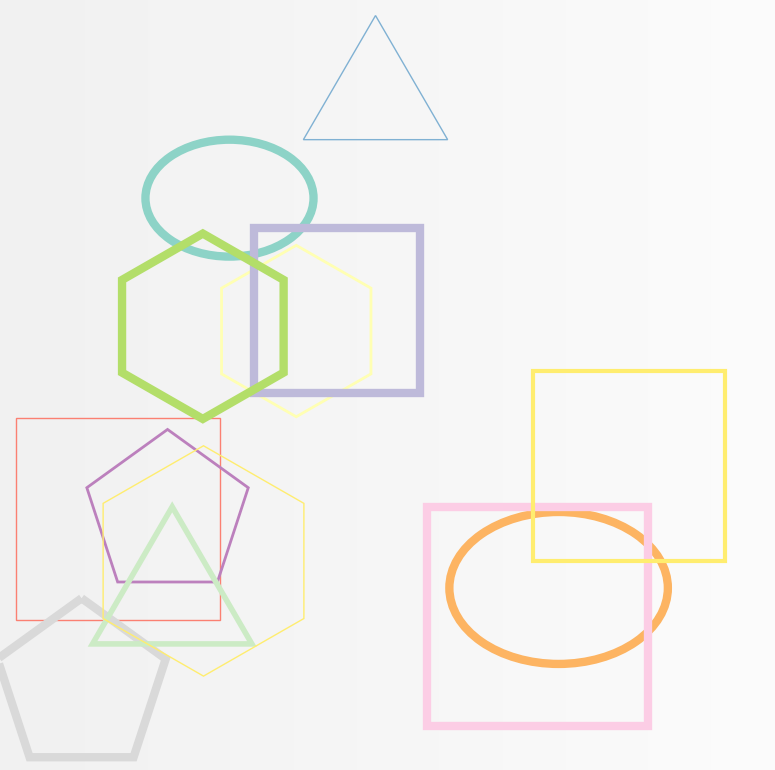[{"shape": "oval", "thickness": 3, "radius": 0.54, "center": [0.296, 0.743]}, {"shape": "hexagon", "thickness": 1, "radius": 0.56, "center": [0.382, 0.57]}, {"shape": "square", "thickness": 3, "radius": 0.53, "center": [0.435, 0.597]}, {"shape": "square", "thickness": 0.5, "radius": 0.66, "center": [0.153, 0.326]}, {"shape": "triangle", "thickness": 0.5, "radius": 0.54, "center": [0.485, 0.872]}, {"shape": "oval", "thickness": 3, "radius": 0.7, "center": [0.721, 0.236]}, {"shape": "hexagon", "thickness": 3, "radius": 0.6, "center": [0.262, 0.576]}, {"shape": "square", "thickness": 3, "radius": 0.71, "center": [0.693, 0.2]}, {"shape": "pentagon", "thickness": 3, "radius": 0.57, "center": [0.105, 0.109]}, {"shape": "pentagon", "thickness": 1, "radius": 0.55, "center": [0.216, 0.333]}, {"shape": "triangle", "thickness": 2, "radius": 0.59, "center": [0.222, 0.223]}, {"shape": "square", "thickness": 1.5, "radius": 0.62, "center": [0.812, 0.395]}, {"shape": "hexagon", "thickness": 0.5, "radius": 0.75, "center": [0.263, 0.272]}]